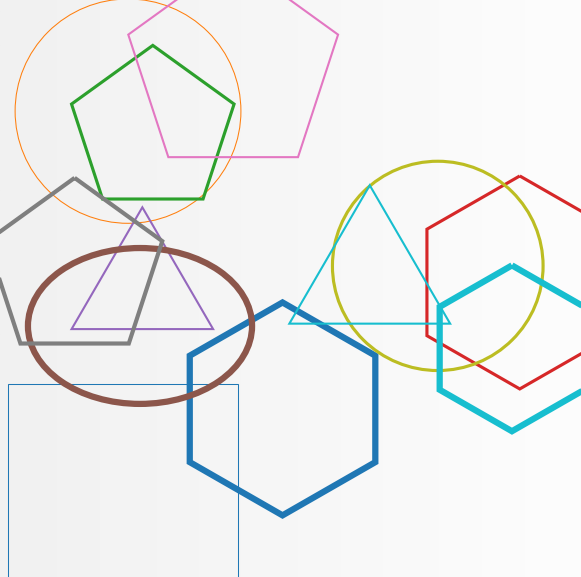[{"shape": "hexagon", "thickness": 3, "radius": 0.92, "center": [0.486, 0.291]}, {"shape": "square", "thickness": 0.5, "radius": 0.99, "center": [0.212, 0.136]}, {"shape": "circle", "thickness": 0.5, "radius": 0.97, "center": [0.22, 0.807]}, {"shape": "pentagon", "thickness": 1.5, "radius": 0.74, "center": [0.263, 0.773]}, {"shape": "hexagon", "thickness": 1.5, "radius": 0.92, "center": [0.894, 0.51]}, {"shape": "triangle", "thickness": 1, "radius": 0.7, "center": [0.245, 0.5]}, {"shape": "oval", "thickness": 3, "radius": 0.96, "center": [0.241, 0.435]}, {"shape": "pentagon", "thickness": 1, "radius": 0.95, "center": [0.401, 0.881]}, {"shape": "pentagon", "thickness": 2, "radius": 0.79, "center": [0.128, 0.533]}, {"shape": "circle", "thickness": 1.5, "radius": 0.91, "center": [0.753, 0.539]}, {"shape": "triangle", "thickness": 1, "radius": 0.8, "center": [0.636, 0.519]}, {"shape": "hexagon", "thickness": 3, "radius": 0.72, "center": [0.881, 0.396]}]